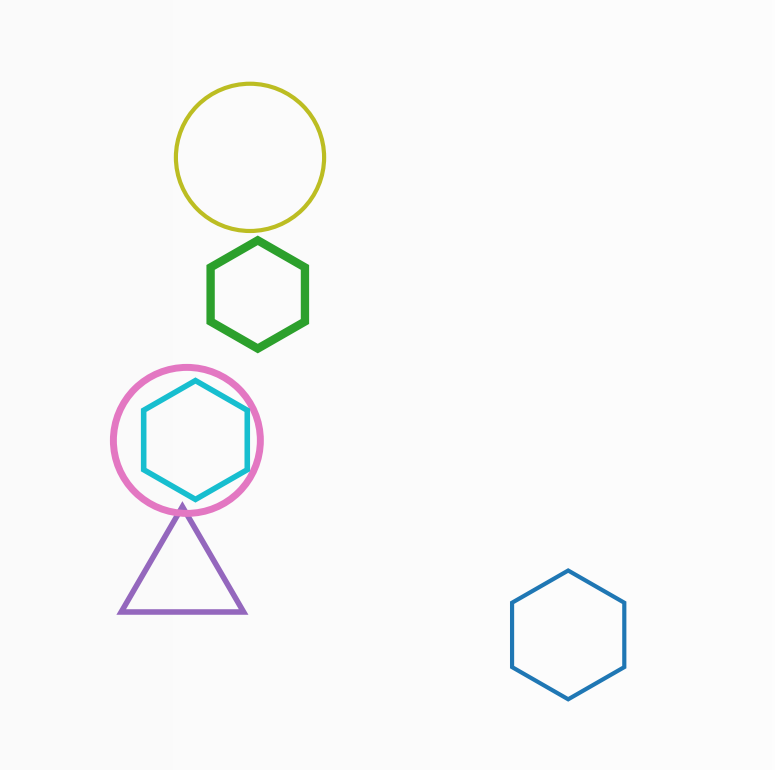[{"shape": "hexagon", "thickness": 1.5, "radius": 0.42, "center": [0.733, 0.175]}, {"shape": "hexagon", "thickness": 3, "radius": 0.35, "center": [0.333, 0.618]}, {"shape": "triangle", "thickness": 2, "radius": 0.46, "center": [0.235, 0.251]}, {"shape": "circle", "thickness": 2.5, "radius": 0.47, "center": [0.241, 0.428]}, {"shape": "circle", "thickness": 1.5, "radius": 0.48, "center": [0.323, 0.796]}, {"shape": "hexagon", "thickness": 2, "radius": 0.39, "center": [0.252, 0.429]}]